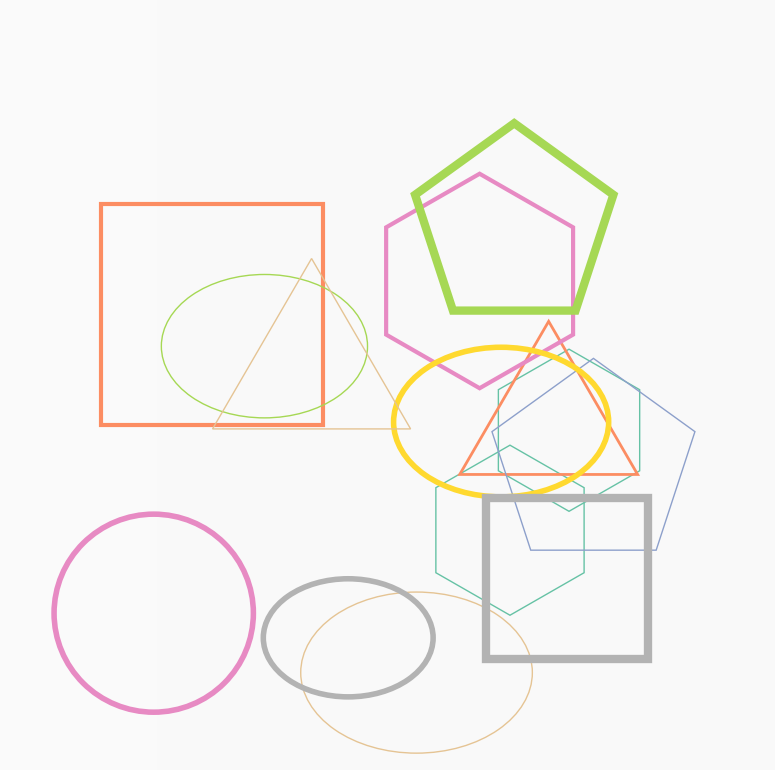[{"shape": "hexagon", "thickness": 0.5, "radius": 0.53, "center": [0.734, 0.441]}, {"shape": "hexagon", "thickness": 0.5, "radius": 0.55, "center": [0.658, 0.311]}, {"shape": "square", "thickness": 1.5, "radius": 0.72, "center": [0.273, 0.592]}, {"shape": "triangle", "thickness": 1, "radius": 0.66, "center": [0.708, 0.45]}, {"shape": "pentagon", "thickness": 0.5, "radius": 0.69, "center": [0.766, 0.397]}, {"shape": "hexagon", "thickness": 1.5, "radius": 0.7, "center": [0.619, 0.635]}, {"shape": "circle", "thickness": 2, "radius": 0.64, "center": [0.198, 0.204]}, {"shape": "oval", "thickness": 0.5, "radius": 0.67, "center": [0.341, 0.55]}, {"shape": "pentagon", "thickness": 3, "radius": 0.67, "center": [0.664, 0.705]}, {"shape": "oval", "thickness": 2, "radius": 0.69, "center": [0.647, 0.452]}, {"shape": "oval", "thickness": 0.5, "radius": 0.75, "center": [0.537, 0.126]}, {"shape": "triangle", "thickness": 0.5, "radius": 0.74, "center": [0.402, 0.517]}, {"shape": "square", "thickness": 3, "radius": 0.52, "center": [0.732, 0.249]}, {"shape": "oval", "thickness": 2, "radius": 0.55, "center": [0.449, 0.172]}]